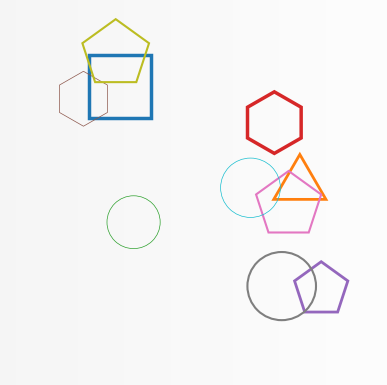[{"shape": "square", "thickness": 2.5, "radius": 0.4, "center": [0.309, 0.776]}, {"shape": "triangle", "thickness": 2, "radius": 0.39, "center": [0.774, 0.521]}, {"shape": "circle", "thickness": 0.5, "radius": 0.34, "center": [0.345, 0.423]}, {"shape": "hexagon", "thickness": 2.5, "radius": 0.4, "center": [0.708, 0.682]}, {"shape": "pentagon", "thickness": 2, "radius": 0.36, "center": [0.829, 0.248]}, {"shape": "hexagon", "thickness": 0.5, "radius": 0.36, "center": [0.215, 0.743]}, {"shape": "pentagon", "thickness": 1.5, "radius": 0.44, "center": [0.745, 0.468]}, {"shape": "circle", "thickness": 1.5, "radius": 0.44, "center": [0.727, 0.257]}, {"shape": "pentagon", "thickness": 1.5, "radius": 0.45, "center": [0.299, 0.86]}, {"shape": "circle", "thickness": 0.5, "radius": 0.39, "center": [0.646, 0.512]}]